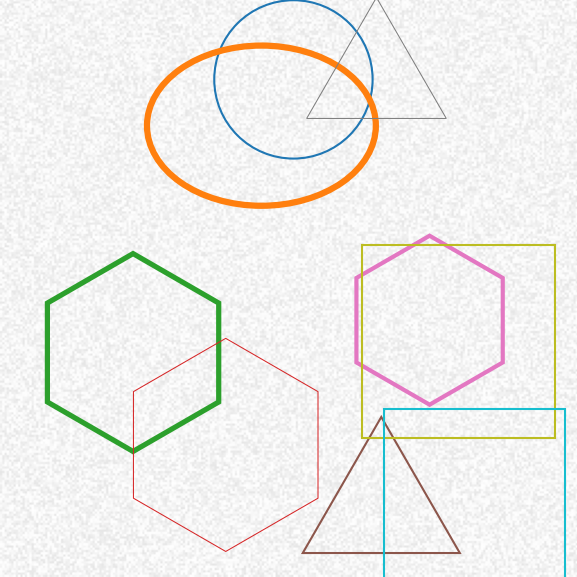[{"shape": "circle", "thickness": 1, "radius": 0.69, "center": [0.508, 0.862]}, {"shape": "oval", "thickness": 3, "radius": 0.99, "center": [0.453, 0.782]}, {"shape": "hexagon", "thickness": 2.5, "radius": 0.86, "center": [0.23, 0.389]}, {"shape": "hexagon", "thickness": 0.5, "radius": 0.92, "center": [0.391, 0.229]}, {"shape": "triangle", "thickness": 1, "radius": 0.79, "center": [0.66, 0.12]}, {"shape": "hexagon", "thickness": 2, "radius": 0.73, "center": [0.744, 0.445]}, {"shape": "triangle", "thickness": 0.5, "radius": 0.7, "center": [0.652, 0.864]}, {"shape": "square", "thickness": 1, "radius": 0.84, "center": [0.794, 0.408]}, {"shape": "square", "thickness": 1, "radius": 0.78, "center": [0.822, 0.134]}]